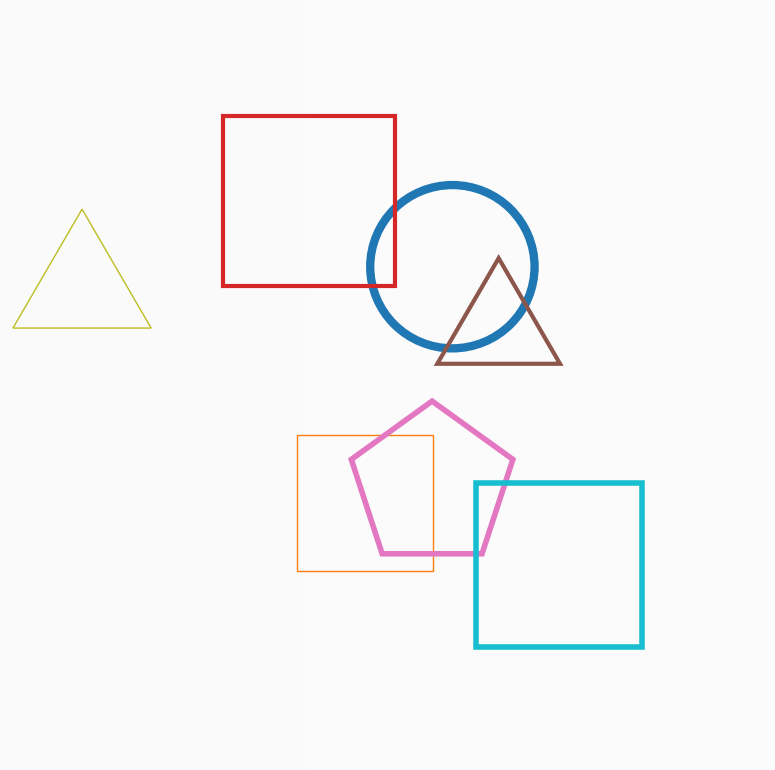[{"shape": "circle", "thickness": 3, "radius": 0.53, "center": [0.584, 0.654]}, {"shape": "square", "thickness": 0.5, "radius": 0.44, "center": [0.471, 0.347]}, {"shape": "square", "thickness": 1.5, "radius": 0.55, "center": [0.399, 0.74]}, {"shape": "triangle", "thickness": 1.5, "radius": 0.46, "center": [0.643, 0.573]}, {"shape": "pentagon", "thickness": 2, "radius": 0.55, "center": [0.558, 0.369]}, {"shape": "triangle", "thickness": 0.5, "radius": 0.51, "center": [0.106, 0.625]}, {"shape": "square", "thickness": 2, "radius": 0.53, "center": [0.721, 0.266]}]